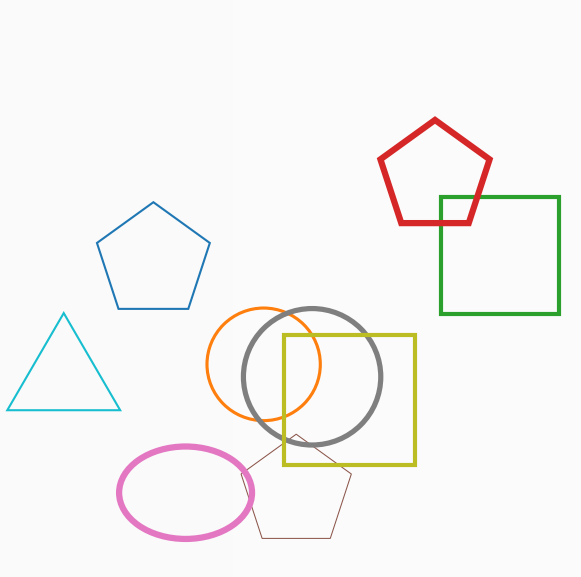[{"shape": "pentagon", "thickness": 1, "radius": 0.51, "center": [0.264, 0.547]}, {"shape": "circle", "thickness": 1.5, "radius": 0.49, "center": [0.454, 0.368]}, {"shape": "square", "thickness": 2, "radius": 0.5, "center": [0.86, 0.557]}, {"shape": "pentagon", "thickness": 3, "radius": 0.49, "center": [0.748, 0.693]}, {"shape": "pentagon", "thickness": 0.5, "radius": 0.5, "center": [0.51, 0.148]}, {"shape": "oval", "thickness": 3, "radius": 0.57, "center": [0.319, 0.146]}, {"shape": "circle", "thickness": 2.5, "radius": 0.59, "center": [0.537, 0.347]}, {"shape": "square", "thickness": 2, "radius": 0.56, "center": [0.601, 0.307]}, {"shape": "triangle", "thickness": 1, "radius": 0.56, "center": [0.11, 0.345]}]